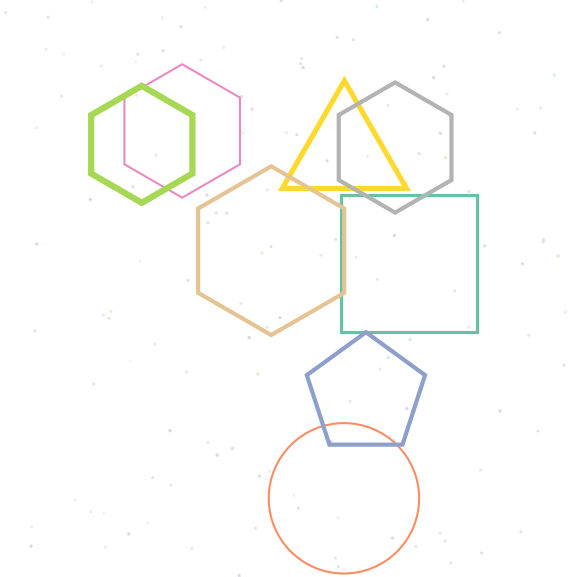[{"shape": "square", "thickness": 1.5, "radius": 0.59, "center": [0.708, 0.543]}, {"shape": "circle", "thickness": 1, "radius": 0.65, "center": [0.596, 0.136]}, {"shape": "pentagon", "thickness": 2, "radius": 0.54, "center": [0.634, 0.316]}, {"shape": "hexagon", "thickness": 1, "radius": 0.58, "center": [0.315, 0.772]}, {"shape": "hexagon", "thickness": 3, "radius": 0.51, "center": [0.245, 0.749]}, {"shape": "triangle", "thickness": 2.5, "radius": 0.62, "center": [0.596, 0.735]}, {"shape": "hexagon", "thickness": 2, "radius": 0.73, "center": [0.47, 0.565]}, {"shape": "hexagon", "thickness": 2, "radius": 0.56, "center": [0.684, 0.744]}]